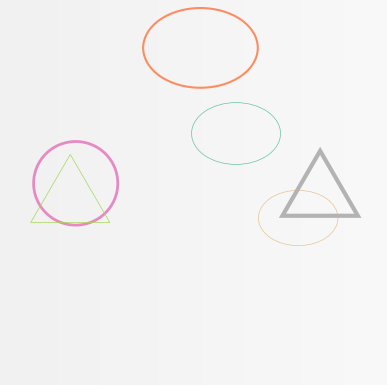[{"shape": "oval", "thickness": 0.5, "radius": 0.57, "center": [0.609, 0.653]}, {"shape": "oval", "thickness": 1.5, "radius": 0.74, "center": [0.517, 0.876]}, {"shape": "circle", "thickness": 2, "radius": 0.54, "center": [0.195, 0.524]}, {"shape": "triangle", "thickness": 0.5, "radius": 0.59, "center": [0.181, 0.481]}, {"shape": "oval", "thickness": 0.5, "radius": 0.51, "center": [0.77, 0.434]}, {"shape": "triangle", "thickness": 3, "radius": 0.56, "center": [0.826, 0.496]}]